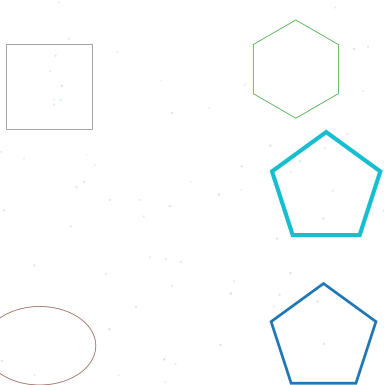[{"shape": "pentagon", "thickness": 2, "radius": 0.72, "center": [0.84, 0.12]}, {"shape": "hexagon", "thickness": 0.5, "radius": 0.64, "center": [0.768, 0.821]}, {"shape": "oval", "thickness": 0.5, "radius": 0.73, "center": [0.103, 0.102]}, {"shape": "square", "thickness": 0.5, "radius": 0.56, "center": [0.127, 0.776]}, {"shape": "pentagon", "thickness": 3, "radius": 0.74, "center": [0.847, 0.509]}]